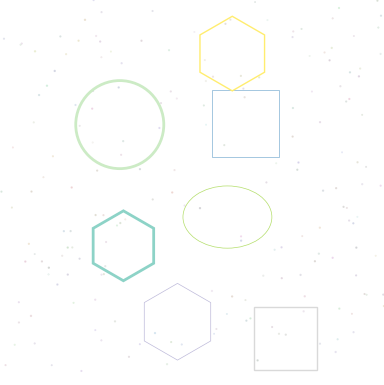[{"shape": "hexagon", "thickness": 2, "radius": 0.45, "center": [0.321, 0.362]}, {"shape": "hexagon", "thickness": 0.5, "radius": 0.5, "center": [0.461, 0.164]}, {"shape": "square", "thickness": 0.5, "radius": 0.44, "center": [0.637, 0.679]}, {"shape": "oval", "thickness": 0.5, "radius": 0.58, "center": [0.591, 0.436]}, {"shape": "square", "thickness": 1, "radius": 0.41, "center": [0.741, 0.12]}, {"shape": "circle", "thickness": 2, "radius": 0.57, "center": [0.311, 0.676]}, {"shape": "hexagon", "thickness": 1, "radius": 0.48, "center": [0.603, 0.861]}]